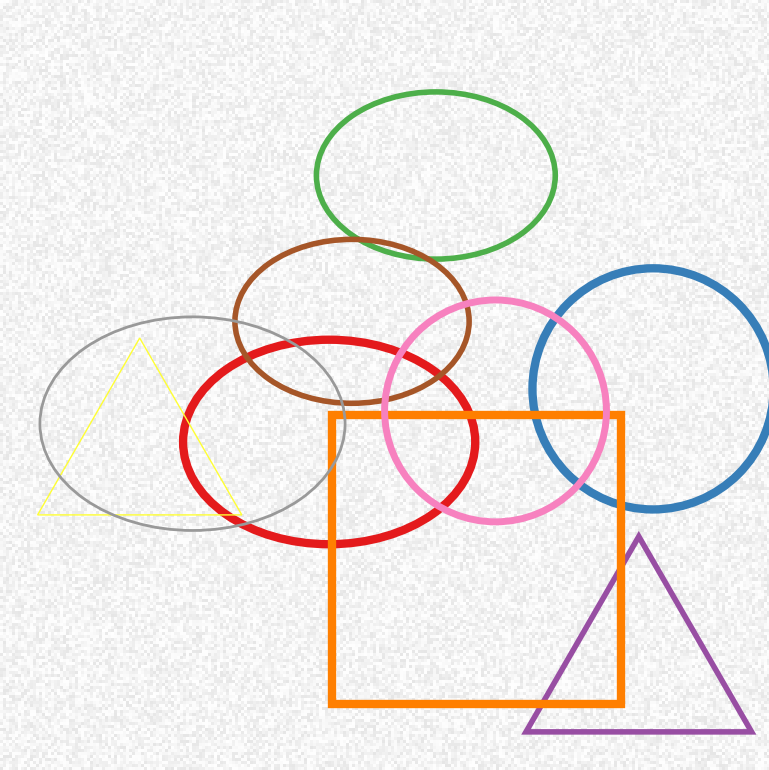[{"shape": "oval", "thickness": 3, "radius": 0.95, "center": [0.427, 0.426]}, {"shape": "circle", "thickness": 3, "radius": 0.78, "center": [0.848, 0.495]}, {"shape": "oval", "thickness": 2, "radius": 0.78, "center": [0.566, 0.772]}, {"shape": "triangle", "thickness": 2, "radius": 0.85, "center": [0.83, 0.134]}, {"shape": "square", "thickness": 3, "radius": 0.94, "center": [0.619, 0.273]}, {"shape": "triangle", "thickness": 0.5, "radius": 0.77, "center": [0.181, 0.408]}, {"shape": "oval", "thickness": 2, "radius": 0.76, "center": [0.457, 0.583]}, {"shape": "circle", "thickness": 2.5, "radius": 0.72, "center": [0.644, 0.466]}, {"shape": "oval", "thickness": 1, "radius": 0.99, "center": [0.25, 0.45]}]